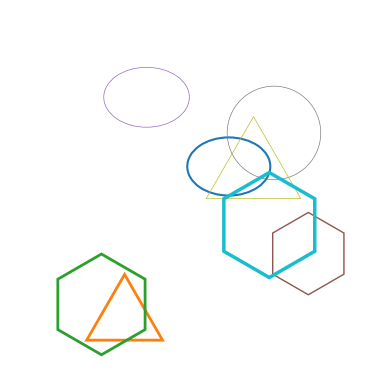[{"shape": "oval", "thickness": 1.5, "radius": 0.54, "center": [0.594, 0.568]}, {"shape": "triangle", "thickness": 2, "radius": 0.57, "center": [0.324, 0.173]}, {"shape": "hexagon", "thickness": 2, "radius": 0.65, "center": [0.264, 0.209]}, {"shape": "oval", "thickness": 0.5, "radius": 0.56, "center": [0.381, 0.747]}, {"shape": "hexagon", "thickness": 1, "radius": 0.53, "center": [0.801, 0.341]}, {"shape": "circle", "thickness": 0.5, "radius": 0.61, "center": [0.712, 0.655]}, {"shape": "triangle", "thickness": 0.5, "radius": 0.71, "center": [0.658, 0.555]}, {"shape": "hexagon", "thickness": 2.5, "radius": 0.68, "center": [0.699, 0.415]}]